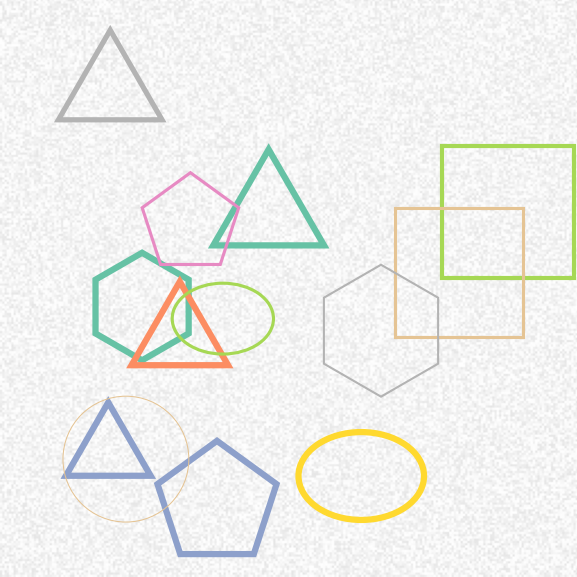[{"shape": "triangle", "thickness": 3, "radius": 0.55, "center": [0.465, 0.63]}, {"shape": "hexagon", "thickness": 3, "radius": 0.47, "center": [0.246, 0.468]}, {"shape": "triangle", "thickness": 3, "radius": 0.48, "center": [0.311, 0.415]}, {"shape": "triangle", "thickness": 3, "radius": 0.42, "center": [0.187, 0.218]}, {"shape": "pentagon", "thickness": 3, "radius": 0.54, "center": [0.376, 0.127]}, {"shape": "pentagon", "thickness": 1.5, "radius": 0.44, "center": [0.33, 0.612]}, {"shape": "oval", "thickness": 1.5, "radius": 0.44, "center": [0.386, 0.447]}, {"shape": "square", "thickness": 2, "radius": 0.57, "center": [0.879, 0.632]}, {"shape": "oval", "thickness": 3, "radius": 0.54, "center": [0.626, 0.175]}, {"shape": "square", "thickness": 1.5, "radius": 0.56, "center": [0.794, 0.527]}, {"shape": "circle", "thickness": 0.5, "radius": 0.54, "center": [0.218, 0.204]}, {"shape": "hexagon", "thickness": 1, "radius": 0.57, "center": [0.66, 0.426]}, {"shape": "triangle", "thickness": 2.5, "radius": 0.52, "center": [0.191, 0.843]}]